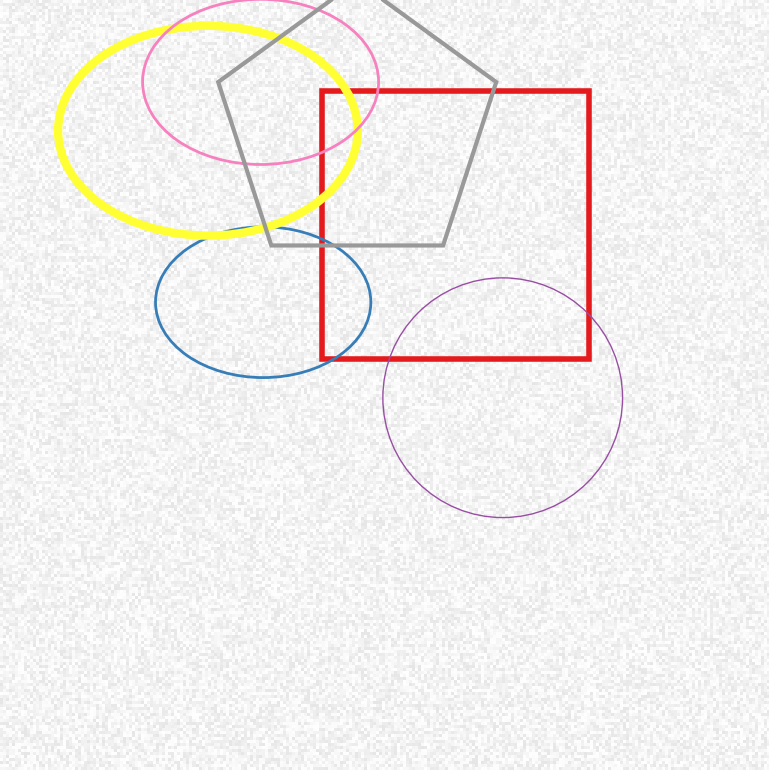[{"shape": "square", "thickness": 2, "radius": 0.87, "center": [0.592, 0.708]}, {"shape": "oval", "thickness": 1, "radius": 0.7, "center": [0.342, 0.608]}, {"shape": "circle", "thickness": 0.5, "radius": 0.78, "center": [0.653, 0.483]}, {"shape": "oval", "thickness": 3, "radius": 0.97, "center": [0.27, 0.83]}, {"shape": "oval", "thickness": 1, "radius": 0.77, "center": [0.338, 0.894]}, {"shape": "pentagon", "thickness": 1.5, "radius": 0.95, "center": [0.464, 0.835]}]